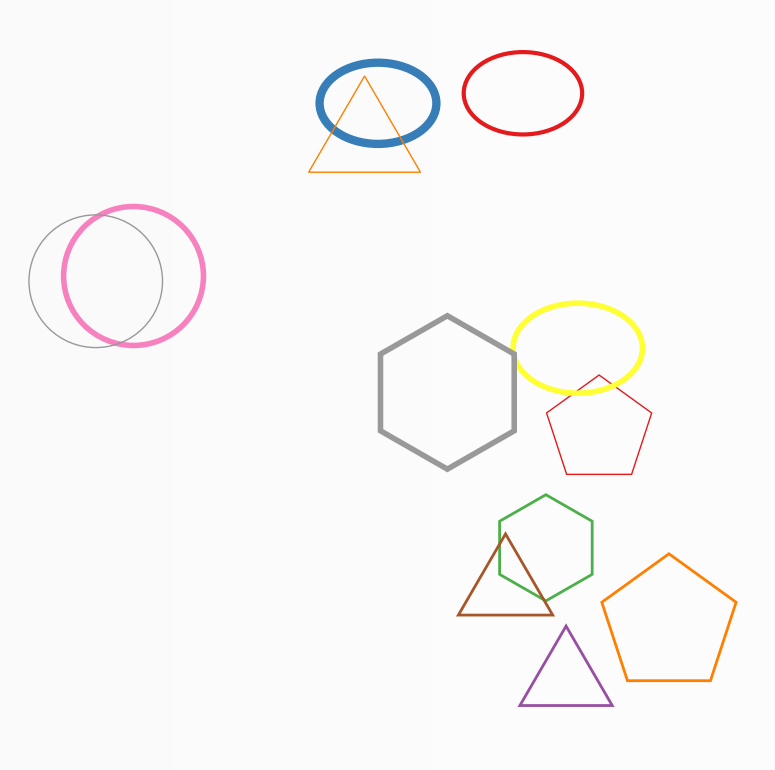[{"shape": "oval", "thickness": 1.5, "radius": 0.38, "center": [0.675, 0.879]}, {"shape": "pentagon", "thickness": 0.5, "radius": 0.36, "center": [0.773, 0.442]}, {"shape": "oval", "thickness": 3, "radius": 0.38, "center": [0.488, 0.866]}, {"shape": "hexagon", "thickness": 1, "radius": 0.34, "center": [0.704, 0.289]}, {"shape": "triangle", "thickness": 1, "radius": 0.34, "center": [0.73, 0.118]}, {"shape": "triangle", "thickness": 0.5, "radius": 0.42, "center": [0.47, 0.818]}, {"shape": "pentagon", "thickness": 1, "radius": 0.46, "center": [0.863, 0.19]}, {"shape": "oval", "thickness": 2, "radius": 0.42, "center": [0.746, 0.548]}, {"shape": "triangle", "thickness": 1, "radius": 0.35, "center": [0.652, 0.236]}, {"shape": "circle", "thickness": 2, "radius": 0.45, "center": [0.172, 0.642]}, {"shape": "hexagon", "thickness": 2, "radius": 0.5, "center": [0.577, 0.49]}, {"shape": "circle", "thickness": 0.5, "radius": 0.43, "center": [0.124, 0.635]}]